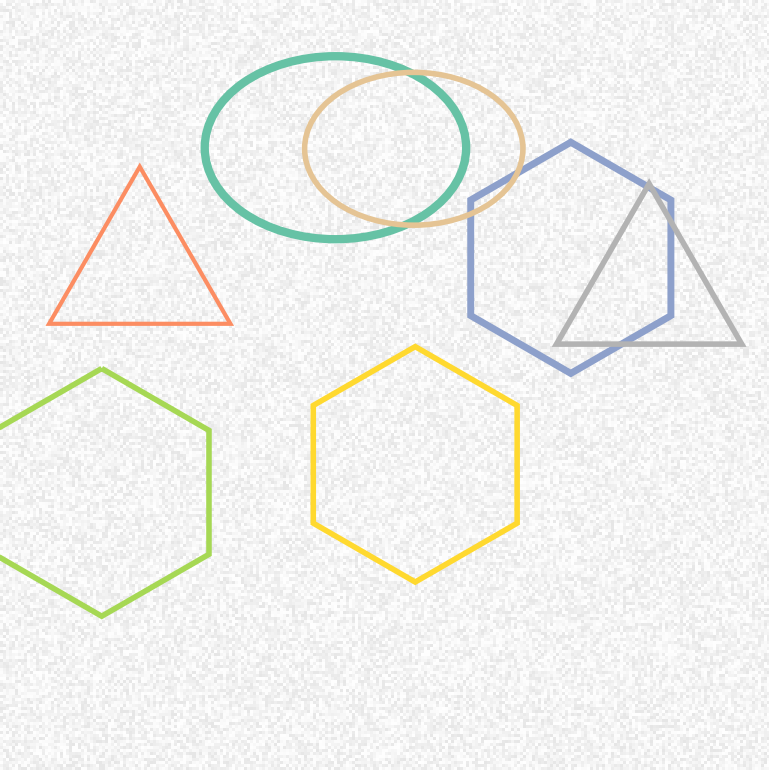[{"shape": "oval", "thickness": 3, "radius": 0.85, "center": [0.436, 0.808]}, {"shape": "triangle", "thickness": 1.5, "radius": 0.68, "center": [0.182, 0.647]}, {"shape": "hexagon", "thickness": 2.5, "radius": 0.75, "center": [0.741, 0.665]}, {"shape": "hexagon", "thickness": 2, "radius": 0.8, "center": [0.132, 0.361]}, {"shape": "hexagon", "thickness": 2, "radius": 0.76, "center": [0.539, 0.397]}, {"shape": "oval", "thickness": 2, "radius": 0.71, "center": [0.537, 0.807]}, {"shape": "triangle", "thickness": 2, "radius": 0.69, "center": [0.843, 0.623]}]